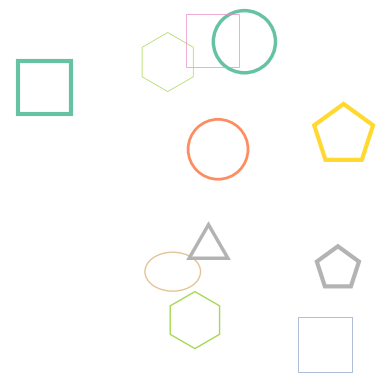[{"shape": "square", "thickness": 3, "radius": 0.34, "center": [0.115, 0.773]}, {"shape": "circle", "thickness": 2.5, "radius": 0.4, "center": [0.635, 0.892]}, {"shape": "circle", "thickness": 2, "radius": 0.39, "center": [0.566, 0.612]}, {"shape": "square", "thickness": 0.5, "radius": 0.36, "center": [0.844, 0.106]}, {"shape": "square", "thickness": 0.5, "radius": 0.34, "center": [0.553, 0.895]}, {"shape": "hexagon", "thickness": 0.5, "radius": 0.38, "center": [0.436, 0.839]}, {"shape": "hexagon", "thickness": 1, "radius": 0.37, "center": [0.506, 0.169]}, {"shape": "pentagon", "thickness": 3, "radius": 0.4, "center": [0.893, 0.65]}, {"shape": "oval", "thickness": 1, "radius": 0.36, "center": [0.449, 0.294]}, {"shape": "pentagon", "thickness": 3, "radius": 0.29, "center": [0.878, 0.303]}, {"shape": "triangle", "thickness": 2.5, "radius": 0.29, "center": [0.542, 0.358]}]